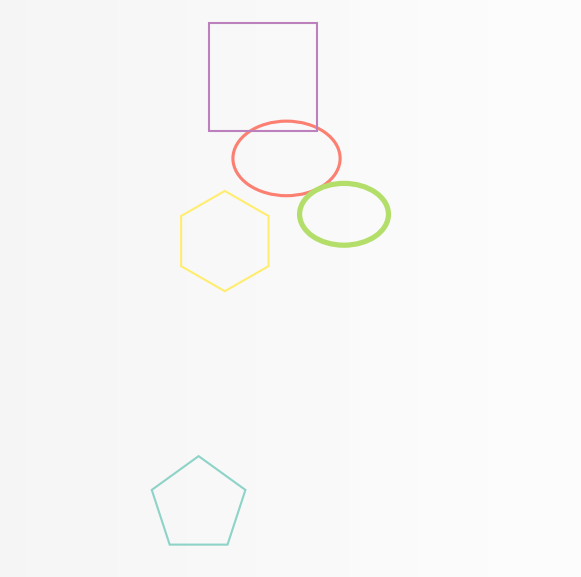[{"shape": "pentagon", "thickness": 1, "radius": 0.42, "center": [0.342, 0.125]}, {"shape": "oval", "thickness": 1.5, "radius": 0.46, "center": [0.493, 0.725]}, {"shape": "oval", "thickness": 2.5, "radius": 0.38, "center": [0.592, 0.628]}, {"shape": "square", "thickness": 1, "radius": 0.47, "center": [0.452, 0.866]}, {"shape": "hexagon", "thickness": 1, "radius": 0.43, "center": [0.387, 0.582]}]